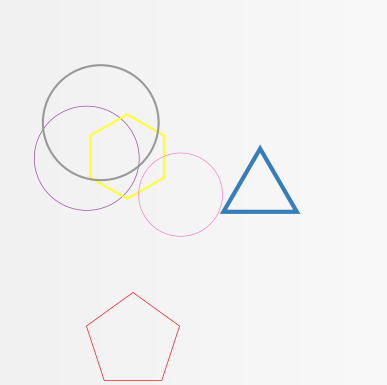[{"shape": "pentagon", "thickness": 0.5, "radius": 0.63, "center": [0.343, 0.114]}, {"shape": "triangle", "thickness": 3, "radius": 0.55, "center": [0.671, 0.505]}, {"shape": "circle", "thickness": 0.5, "radius": 0.68, "center": [0.224, 0.589]}, {"shape": "hexagon", "thickness": 1.5, "radius": 0.55, "center": [0.328, 0.593]}, {"shape": "circle", "thickness": 0.5, "radius": 0.54, "center": [0.466, 0.494]}, {"shape": "circle", "thickness": 1.5, "radius": 0.75, "center": [0.26, 0.681]}]